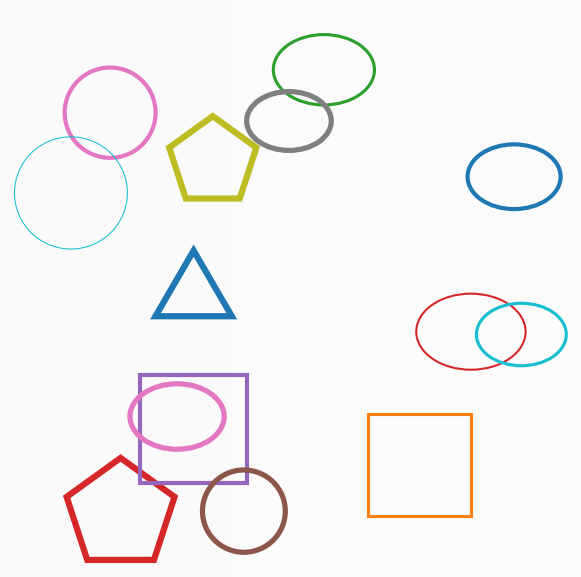[{"shape": "oval", "thickness": 2, "radius": 0.4, "center": [0.884, 0.693]}, {"shape": "triangle", "thickness": 3, "radius": 0.38, "center": [0.333, 0.489]}, {"shape": "square", "thickness": 1.5, "radius": 0.44, "center": [0.722, 0.194]}, {"shape": "oval", "thickness": 1.5, "radius": 0.44, "center": [0.557, 0.878]}, {"shape": "oval", "thickness": 1, "radius": 0.47, "center": [0.81, 0.425]}, {"shape": "pentagon", "thickness": 3, "radius": 0.49, "center": [0.207, 0.109]}, {"shape": "square", "thickness": 2, "radius": 0.46, "center": [0.333, 0.256]}, {"shape": "circle", "thickness": 2.5, "radius": 0.36, "center": [0.42, 0.114]}, {"shape": "oval", "thickness": 2.5, "radius": 0.41, "center": [0.305, 0.278]}, {"shape": "circle", "thickness": 2, "radius": 0.39, "center": [0.189, 0.804]}, {"shape": "oval", "thickness": 2.5, "radius": 0.36, "center": [0.497, 0.79]}, {"shape": "pentagon", "thickness": 3, "radius": 0.39, "center": [0.366, 0.719]}, {"shape": "circle", "thickness": 0.5, "radius": 0.49, "center": [0.122, 0.665]}, {"shape": "oval", "thickness": 1.5, "radius": 0.39, "center": [0.897, 0.42]}]